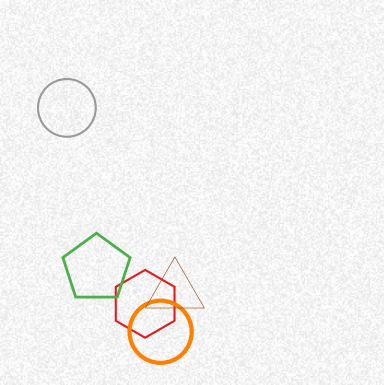[{"shape": "hexagon", "thickness": 1.5, "radius": 0.44, "center": [0.377, 0.211]}, {"shape": "pentagon", "thickness": 2, "radius": 0.46, "center": [0.251, 0.303]}, {"shape": "circle", "thickness": 3, "radius": 0.4, "center": [0.417, 0.138]}, {"shape": "triangle", "thickness": 0.5, "radius": 0.44, "center": [0.454, 0.244]}, {"shape": "circle", "thickness": 1.5, "radius": 0.38, "center": [0.174, 0.72]}]